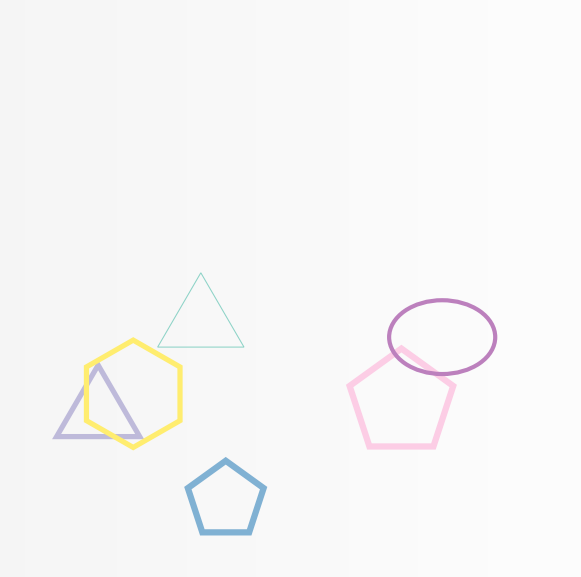[{"shape": "triangle", "thickness": 0.5, "radius": 0.43, "center": [0.346, 0.441]}, {"shape": "triangle", "thickness": 2.5, "radius": 0.41, "center": [0.169, 0.284]}, {"shape": "pentagon", "thickness": 3, "radius": 0.34, "center": [0.388, 0.133]}, {"shape": "pentagon", "thickness": 3, "radius": 0.47, "center": [0.691, 0.302]}, {"shape": "oval", "thickness": 2, "radius": 0.46, "center": [0.761, 0.415]}, {"shape": "hexagon", "thickness": 2.5, "radius": 0.46, "center": [0.229, 0.317]}]